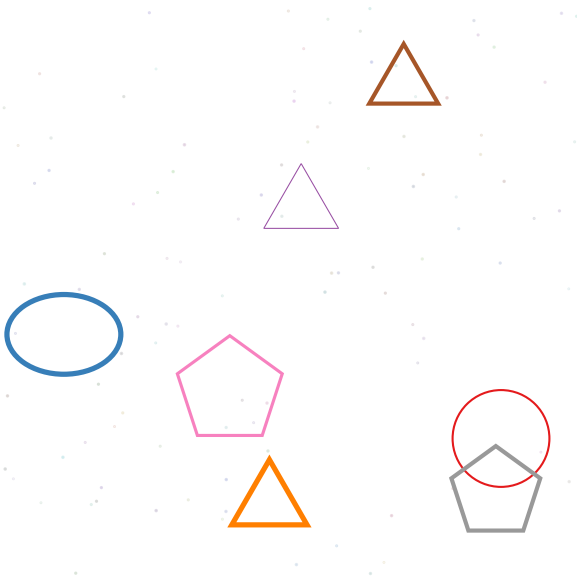[{"shape": "circle", "thickness": 1, "radius": 0.42, "center": [0.868, 0.24]}, {"shape": "oval", "thickness": 2.5, "radius": 0.49, "center": [0.111, 0.42]}, {"shape": "triangle", "thickness": 0.5, "radius": 0.37, "center": [0.522, 0.641]}, {"shape": "triangle", "thickness": 2.5, "radius": 0.38, "center": [0.467, 0.128]}, {"shape": "triangle", "thickness": 2, "radius": 0.34, "center": [0.699, 0.854]}, {"shape": "pentagon", "thickness": 1.5, "radius": 0.48, "center": [0.398, 0.322]}, {"shape": "pentagon", "thickness": 2, "radius": 0.4, "center": [0.859, 0.146]}]